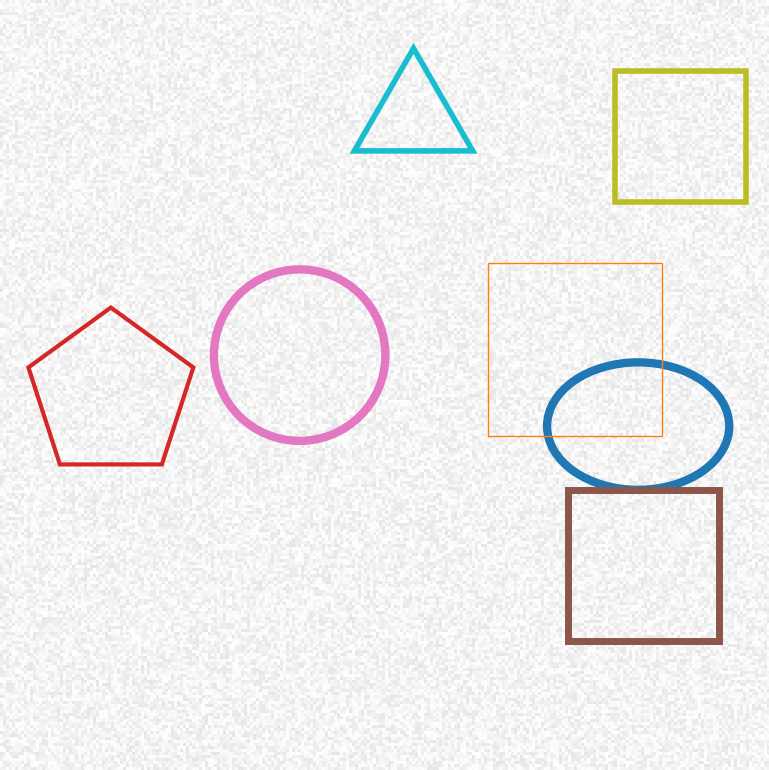[{"shape": "oval", "thickness": 3, "radius": 0.59, "center": [0.829, 0.447]}, {"shape": "square", "thickness": 0.5, "radius": 0.56, "center": [0.746, 0.546]}, {"shape": "pentagon", "thickness": 1.5, "radius": 0.56, "center": [0.144, 0.488]}, {"shape": "square", "thickness": 2.5, "radius": 0.49, "center": [0.836, 0.266]}, {"shape": "circle", "thickness": 3, "radius": 0.56, "center": [0.389, 0.539]}, {"shape": "square", "thickness": 2, "radius": 0.42, "center": [0.884, 0.823]}, {"shape": "triangle", "thickness": 2, "radius": 0.44, "center": [0.537, 0.848]}]